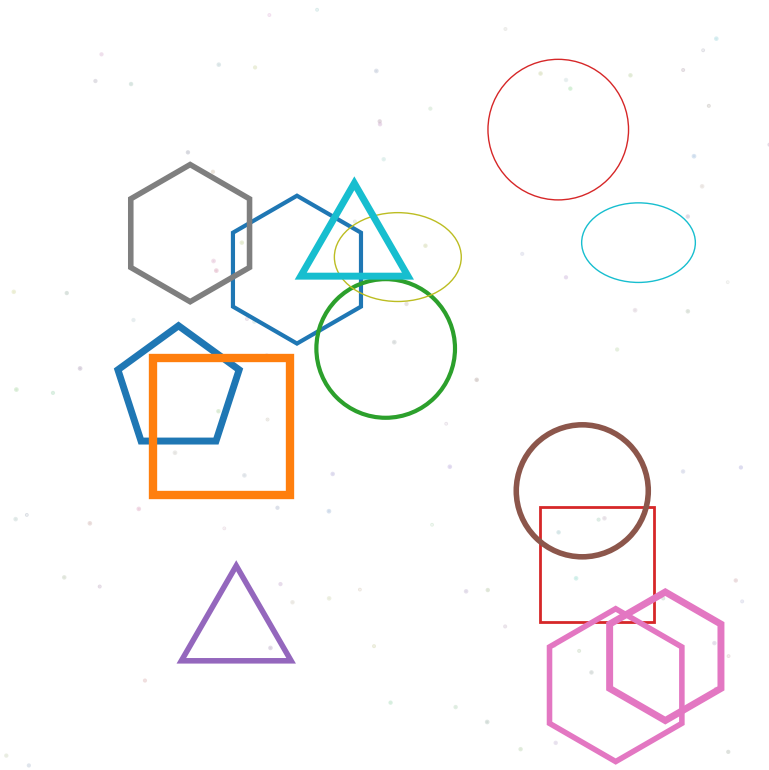[{"shape": "hexagon", "thickness": 1.5, "radius": 0.48, "center": [0.386, 0.65]}, {"shape": "pentagon", "thickness": 2.5, "radius": 0.41, "center": [0.232, 0.494]}, {"shape": "square", "thickness": 3, "radius": 0.44, "center": [0.288, 0.446]}, {"shape": "circle", "thickness": 1.5, "radius": 0.45, "center": [0.501, 0.547]}, {"shape": "square", "thickness": 1, "radius": 0.37, "center": [0.776, 0.267]}, {"shape": "circle", "thickness": 0.5, "radius": 0.46, "center": [0.725, 0.832]}, {"shape": "triangle", "thickness": 2, "radius": 0.41, "center": [0.307, 0.183]}, {"shape": "circle", "thickness": 2, "radius": 0.43, "center": [0.756, 0.363]}, {"shape": "hexagon", "thickness": 2, "radius": 0.5, "center": [0.8, 0.11]}, {"shape": "hexagon", "thickness": 2.5, "radius": 0.42, "center": [0.864, 0.148]}, {"shape": "hexagon", "thickness": 2, "radius": 0.45, "center": [0.247, 0.697]}, {"shape": "oval", "thickness": 0.5, "radius": 0.41, "center": [0.517, 0.666]}, {"shape": "oval", "thickness": 0.5, "radius": 0.37, "center": [0.829, 0.685]}, {"shape": "triangle", "thickness": 2.5, "radius": 0.4, "center": [0.46, 0.682]}]